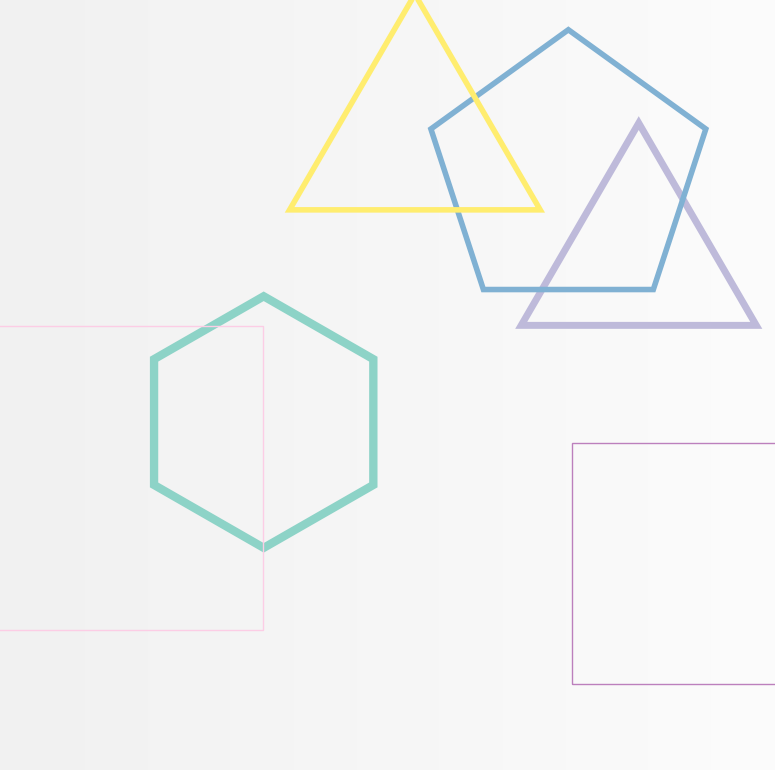[{"shape": "hexagon", "thickness": 3, "radius": 0.82, "center": [0.34, 0.452]}, {"shape": "triangle", "thickness": 2.5, "radius": 0.88, "center": [0.824, 0.665]}, {"shape": "pentagon", "thickness": 2, "radius": 0.93, "center": [0.733, 0.775]}, {"shape": "square", "thickness": 0.5, "radius": 0.99, "center": [0.143, 0.379]}, {"shape": "square", "thickness": 0.5, "radius": 0.78, "center": [0.894, 0.268]}, {"shape": "triangle", "thickness": 2, "radius": 0.93, "center": [0.535, 0.821]}]